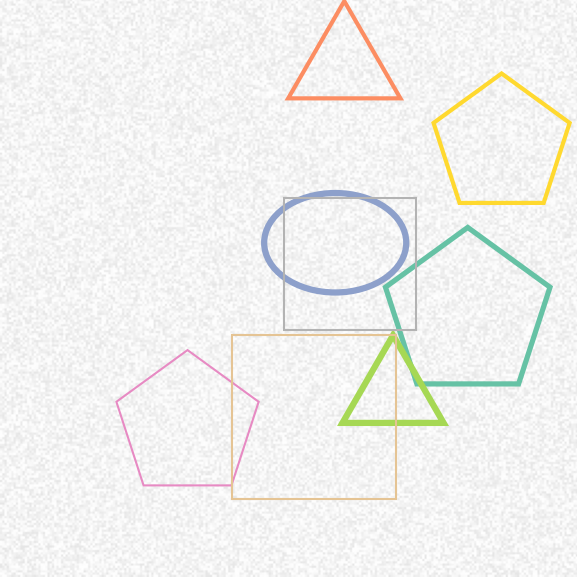[{"shape": "pentagon", "thickness": 2.5, "radius": 0.75, "center": [0.81, 0.456]}, {"shape": "triangle", "thickness": 2, "radius": 0.56, "center": [0.596, 0.885]}, {"shape": "oval", "thickness": 3, "radius": 0.62, "center": [0.58, 0.579]}, {"shape": "pentagon", "thickness": 1, "radius": 0.65, "center": [0.325, 0.263]}, {"shape": "triangle", "thickness": 3, "radius": 0.51, "center": [0.681, 0.317]}, {"shape": "pentagon", "thickness": 2, "radius": 0.62, "center": [0.869, 0.748]}, {"shape": "square", "thickness": 1, "radius": 0.71, "center": [0.544, 0.276]}, {"shape": "square", "thickness": 1, "radius": 0.57, "center": [0.606, 0.542]}]